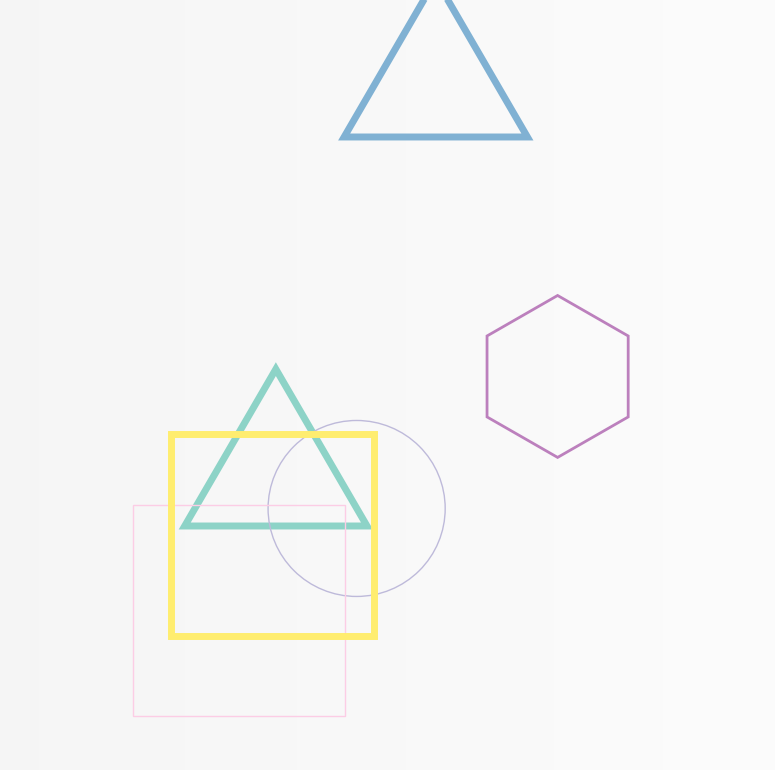[{"shape": "triangle", "thickness": 2.5, "radius": 0.68, "center": [0.356, 0.385]}, {"shape": "circle", "thickness": 0.5, "radius": 0.57, "center": [0.46, 0.34]}, {"shape": "triangle", "thickness": 2.5, "radius": 0.68, "center": [0.562, 0.89]}, {"shape": "square", "thickness": 0.5, "radius": 0.69, "center": [0.308, 0.208]}, {"shape": "hexagon", "thickness": 1, "radius": 0.53, "center": [0.719, 0.511]}, {"shape": "square", "thickness": 2.5, "radius": 0.66, "center": [0.351, 0.305]}]